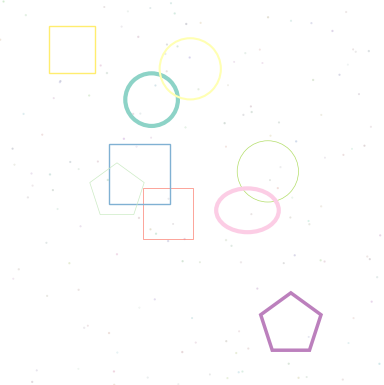[{"shape": "circle", "thickness": 3, "radius": 0.34, "center": [0.394, 0.741]}, {"shape": "circle", "thickness": 1.5, "radius": 0.4, "center": [0.494, 0.821]}, {"shape": "square", "thickness": 0.5, "radius": 0.33, "center": [0.437, 0.445]}, {"shape": "square", "thickness": 1, "radius": 0.39, "center": [0.362, 0.548]}, {"shape": "circle", "thickness": 0.5, "radius": 0.4, "center": [0.696, 0.555]}, {"shape": "oval", "thickness": 3, "radius": 0.41, "center": [0.643, 0.454]}, {"shape": "pentagon", "thickness": 2.5, "radius": 0.41, "center": [0.755, 0.157]}, {"shape": "pentagon", "thickness": 0.5, "radius": 0.37, "center": [0.304, 0.503]}, {"shape": "square", "thickness": 1, "radius": 0.3, "center": [0.187, 0.871]}]